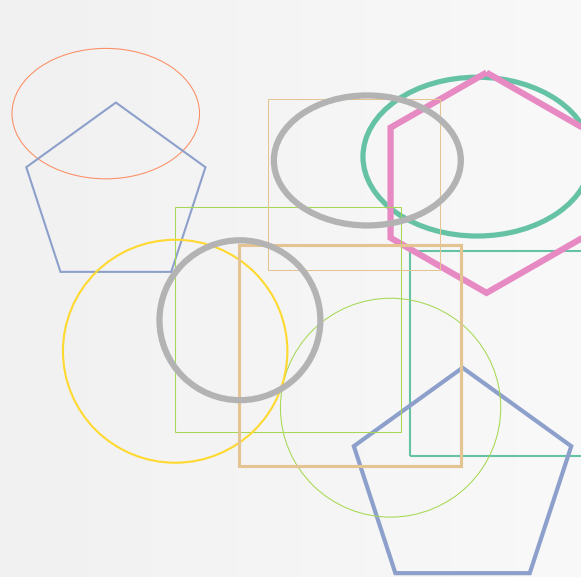[{"shape": "oval", "thickness": 2.5, "radius": 0.98, "center": [0.821, 0.728]}, {"shape": "square", "thickness": 1, "radius": 0.89, "center": [0.884, 0.388]}, {"shape": "oval", "thickness": 0.5, "radius": 0.81, "center": [0.182, 0.802]}, {"shape": "pentagon", "thickness": 2, "radius": 0.98, "center": [0.796, 0.166]}, {"shape": "pentagon", "thickness": 1, "radius": 0.81, "center": [0.199, 0.66]}, {"shape": "hexagon", "thickness": 3, "radius": 0.95, "center": [0.837, 0.683]}, {"shape": "circle", "thickness": 0.5, "radius": 0.95, "center": [0.672, 0.293]}, {"shape": "square", "thickness": 0.5, "radius": 0.97, "center": [0.495, 0.446]}, {"shape": "circle", "thickness": 1, "radius": 0.97, "center": [0.301, 0.391]}, {"shape": "square", "thickness": 0.5, "radius": 0.74, "center": [0.609, 0.68]}, {"shape": "square", "thickness": 1.5, "radius": 0.95, "center": [0.602, 0.383]}, {"shape": "circle", "thickness": 3, "radius": 0.69, "center": [0.413, 0.445]}, {"shape": "oval", "thickness": 3, "radius": 0.8, "center": [0.632, 0.721]}]